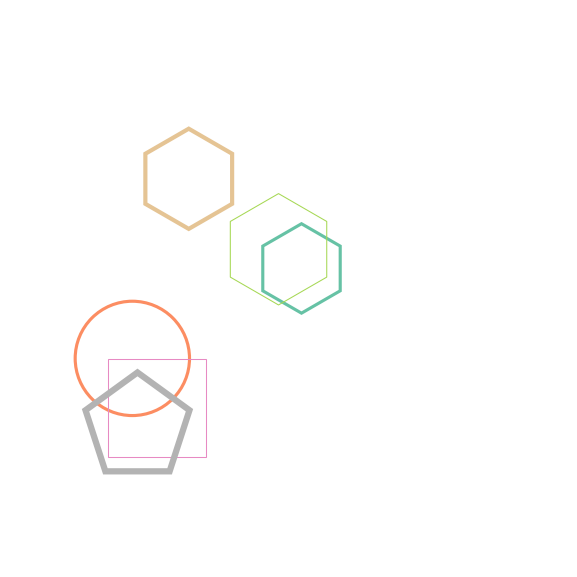[{"shape": "hexagon", "thickness": 1.5, "radius": 0.39, "center": [0.522, 0.534]}, {"shape": "circle", "thickness": 1.5, "radius": 0.49, "center": [0.229, 0.379]}, {"shape": "square", "thickness": 0.5, "radius": 0.42, "center": [0.272, 0.292]}, {"shape": "hexagon", "thickness": 0.5, "radius": 0.48, "center": [0.482, 0.567]}, {"shape": "hexagon", "thickness": 2, "radius": 0.43, "center": [0.327, 0.69]}, {"shape": "pentagon", "thickness": 3, "radius": 0.47, "center": [0.238, 0.26]}]